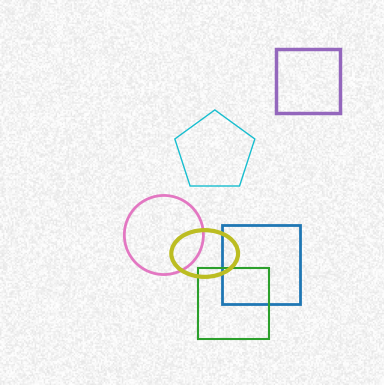[{"shape": "square", "thickness": 2, "radius": 0.51, "center": [0.678, 0.313]}, {"shape": "square", "thickness": 1.5, "radius": 0.46, "center": [0.607, 0.211]}, {"shape": "square", "thickness": 2.5, "radius": 0.41, "center": [0.8, 0.789]}, {"shape": "circle", "thickness": 2, "radius": 0.51, "center": [0.426, 0.39]}, {"shape": "oval", "thickness": 3, "radius": 0.43, "center": [0.532, 0.342]}, {"shape": "pentagon", "thickness": 1, "radius": 0.55, "center": [0.558, 0.605]}]